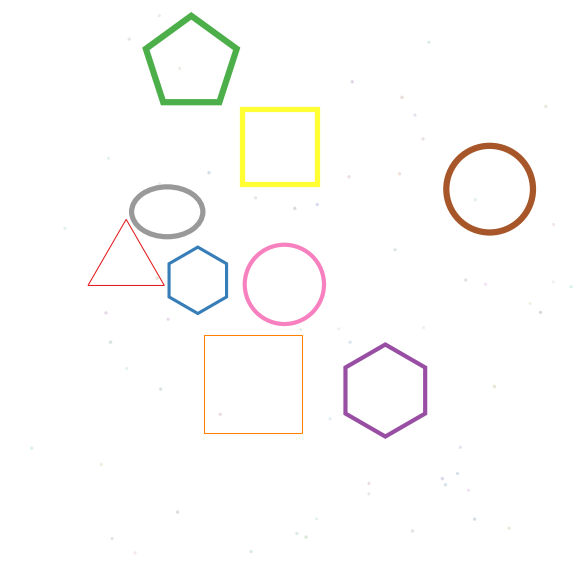[{"shape": "triangle", "thickness": 0.5, "radius": 0.38, "center": [0.218, 0.543]}, {"shape": "hexagon", "thickness": 1.5, "radius": 0.29, "center": [0.343, 0.514]}, {"shape": "pentagon", "thickness": 3, "radius": 0.41, "center": [0.331, 0.889]}, {"shape": "hexagon", "thickness": 2, "radius": 0.4, "center": [0.667, 0.323]}, {"shape": "square", "thickness": 0.5, "radius": 0.42, "center": [0.438, 0.335]}, {"shape": "square", "thickness": 2.5, "radius": 0.32, "center": [0.484, 0.746]}, {"shape": "circle", "thickness": 3, "radius": 0.38, "center": [0.848, 0.672]}, {"shape": "circle", "thickness": 2, "radius": 0.34, "center": [0.492, 0.507]}, {"shape": "oval", "thickness": 2.5, "radius": 0.31, "center": [0.29, 0.632]}]